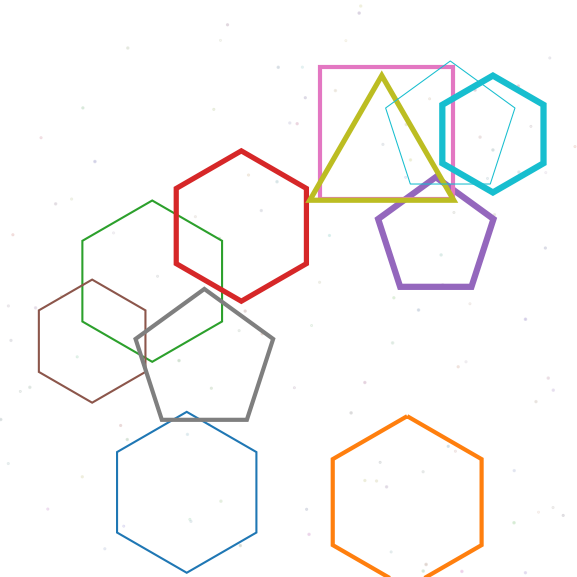[{"shape": "hexagon", "thickness": 1, "radius": 0.7, "center": [0.323, 0.147]}, {"shape": "hexagon", "thickness": 2, "radius": 0.74, "center": [0.705, 0.13]}, {"shape": "hexagon", "thickness": 1, "radius": 0.7, "center": [0.264, 0.512]}, {"shape": "hexagon", "thickness": 2.5, "radius": 0.65, "center": [0.418, 0.608]}, {"shape": "pentagon", "thickness": 3, "radius": 0.53, "center": [0.755, 0.587]}, {"shape": "hexagon", "thickness": 1, "radius": 0.53, "center": [0.16, 0.408]}, {"shape": "square", "thickness": 2, "radius": 0.57, "center": [0.669, 0.769]}, {"shape": "pentagon", "thickness": 2, "radius": 0.63, "center": [0.354, 0.373]}, {"shape": "triangle", "thickness": 2.5, "radius": 0.72, "center": [0.661, 0.724]}, {"shape": "hexagon", "thickness": 3, "radius": 0.51, "center": [0.854, 0.767]}, {"shape": "pentagon", "thickness": 0.5, "radius": 0.59, "center": [0.78, 0.776]}]